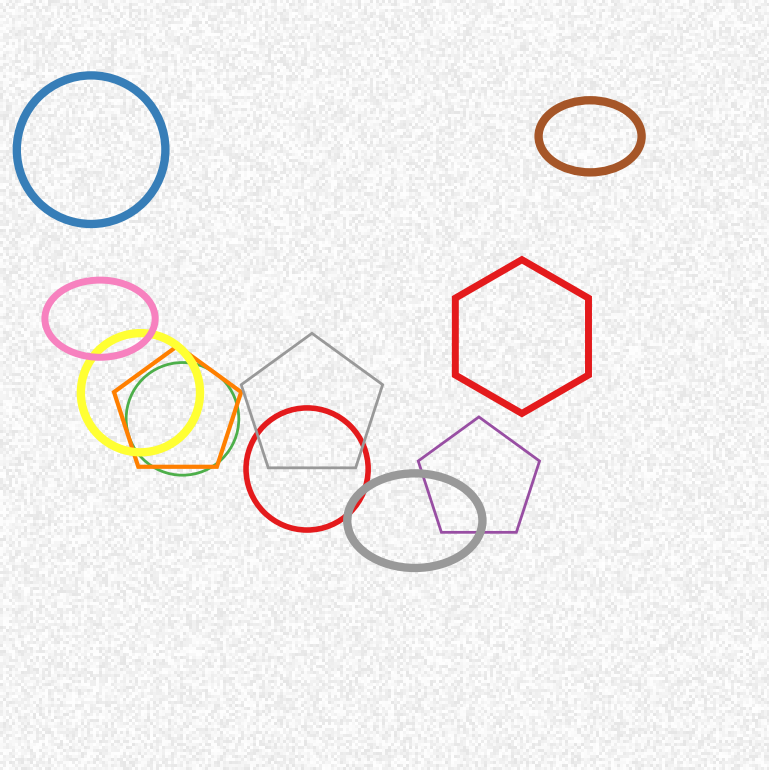[{"shape": "circle", "thickness": 2, "radius": 0.4, "center": [0.399, 0.391]}, {"shape": "hexagon", "thickness": 2.5, "radius": 0.5, "center": [0.678, 0.563]}, {"shape": "circle", "thickness": 3, "radius": 0.48, "center": [0.118, 0.806]}, {"shape": "circle", "thickness": 1, "radius": 0.37, "center": [0.237, 0.456]}, {"shape": "pentagon", "thickness": 1, "radius": 0.41, "center": [0.622, 0.376]}, {"shape": "pentagon", "thickness": 1.5, "radius": 0.43, "center": [0.231, 0.464]}, {"shape": "circle", "thickness": 3, "radius": 0.39, "center": [0.182, 0.49]}, {"shape": "oval", "thickness": 3, "radius": 0.33, "center": [0.766, 0.823]}, {"shape": "oval", "thickness": 2.5, "radius": 0.36, "center": [0.13, 0.586]}, {"shape": "pentagon", "thickness": 1, "radius": 0.48, "center": [0.405, 0.471]}, {"shape": "oval", "thickness": 3, "radius": 0.44, "center": [0.539, 0.324]}]